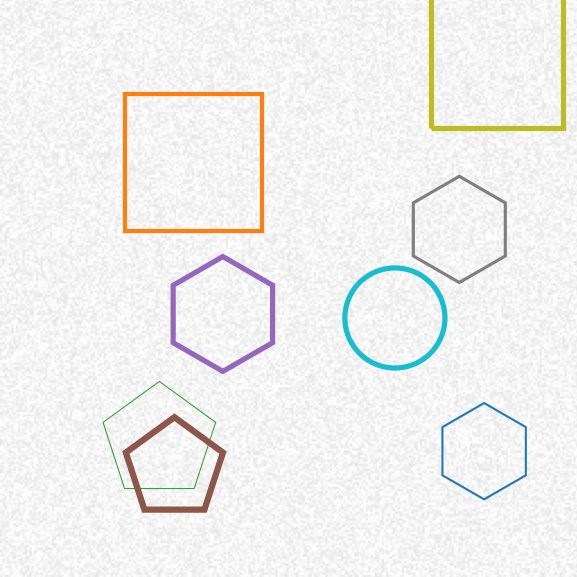[{"shape": "hexagon", "thickness": 1, "radius": 0.42, "center": [0.838, 0.218]}, {"shape": "square", "thickness": 2, "radius": 0.6, "center": [0.335, 0.718]}, {"shape": "pentagon", "thickness": 0.5, "radius": 0.51, "center": [0.276, 0.236]}, {"shape": "hexagon", "thickness": 2.5, "radius": 0.5, "center": [0.386, 0.455]}, {"shape": "pentagon", "thickness": 3, "radius": 0.44, "center": [0.302, 0.188]}, {"shape": "hexagon", "thickness": 1.5, "radius": 0.46, "center": [0.795, 0.602]}, {"shape": "square", "thickness": 2.5, "radius": 0.57, "center": [0.86, 0.891]}, {"shape": "circle", "thickness": 2.5, "radius": 0.43, "center": [0.684, 0.449]}]